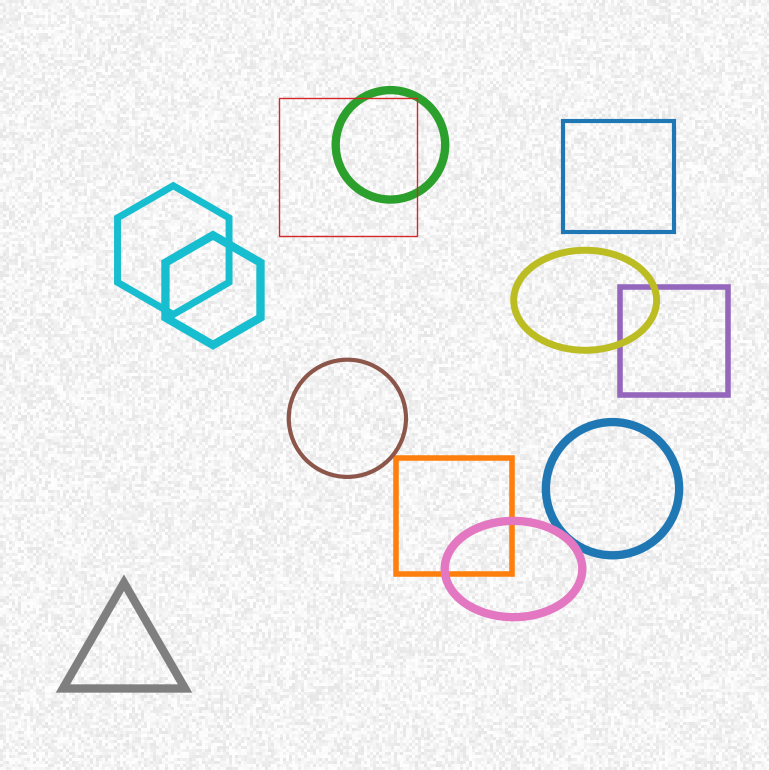[{"shape": "circle", "thickness": 3, "radius": 0.43, "center": [0.795, 0.365]}, {"shape": "square", "thickness": 1.5, "radius": 0.36, "center": [0.803, 0.77]}, {"shape": "square", "thickness": 2, "radius": 0.38, "center": [0.59, 0.33]}, {"shape": "circle", "thickness": 3, "radius": 0.36, "center": [0.507, 0.812]}, {"shape": "square", "thickness": 0.5, "radius": 0.45, "center": [0.452, 0.783]}, {"shape": "square", "thickness": 2, "radius": 0.35, "center": [0.875, 0.557]}, {"shape": "circle", "thickness": 1.5, "radius": 0.38, "center": [0.451, 0.457]}, {"shape": "oval", "thickness": 3, "radius": 0.45, "center": [0.667, 0.261]}, {"shape": "triangle", "thickness": 3, "radius": 0.46, "center": [0.161, 0.152]}, {"shape": "oval", "thickness": 2.5, "radius": 0.46, "center": [0.76, 0.61]}, {"shape": "hexagon", "thickness": 3, "radius": 0.36, "center": [0.277, 0.623]}, {"shape": "hexagon", "thickness": 2.5, "radius": 0.42, "center": [0.225, 0.675]}]